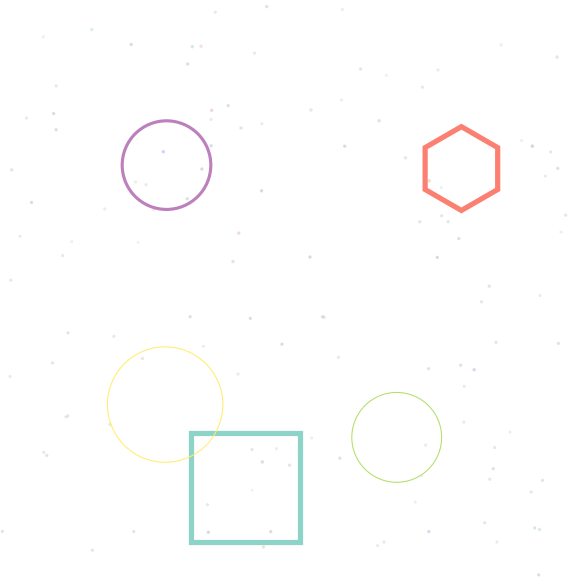[{"shape": "square", "thickness": 2.5, "radius": 0.47, "center": [0.425, 0.155]}, {"shape": "hexagon", "thickness": 2.5, "radius": 0.36, "center": [0.799, 0.707]}, {"shape": "circle", "thickness": 0.5, "radius": 0.39, "center": [0.687, 0.242]}, {"shape": "circle", "thickness": 1.5, "radius": 0.38, "center": [0.288, 0.713]}, {"shape": "circle", "thickness": 0.5, "radius": 0.5, "center": [0.286, 0.299]}]